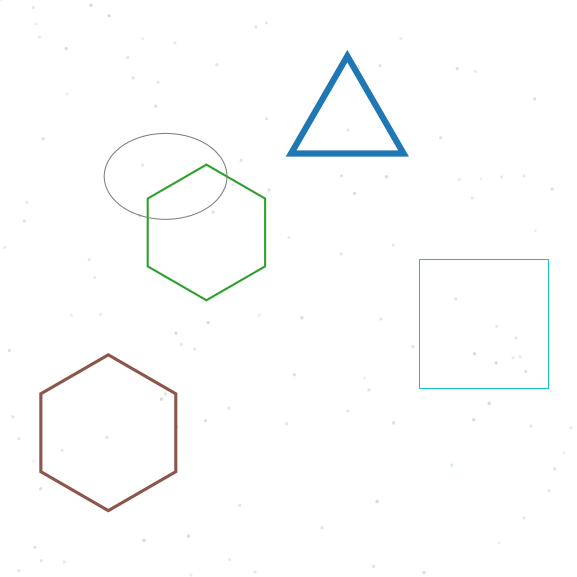[{"shape": "triangle", "thickness": 3, "radius": 0.56, "center": [0.601, 0.79]}, {"shape": "hexagon", "thickness": 1, "radius": 0.59, "center": [0.357, 0.597]}, {"shape": "hexagon", "thickness": 1.5, "radius": 0.67, "center": [0.188, 0.25]}, {"shape": "oval", "thickness": 0.5, "radius": 0.53, "center": [0.287, 0.694]}, {"shape": "square", "thickness": 0.5, "radius": 0.56, "center": [0.837, 0.439]}]